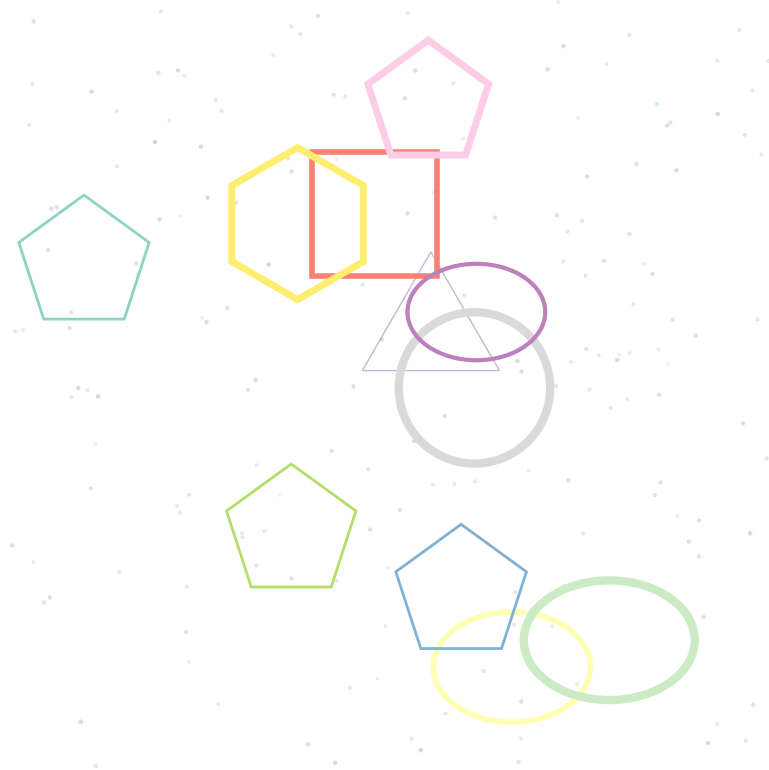[{"shape": "pentagon", "thickness": 1, "radius": 0.45, "center": [0.109, 0.658]}, {"shape": "oval", "thickness": 2, "radius": 0.51, "center": [0.665, 0.134]}, {"shape": "triangle", "thickness": 0.5, "radius": 0.51, "center": [0.56, 0.57]}, {"shape": "square", "thickness": 2, "radius": 0.4, "center": [0.486, 0.722]}, {"shape": "pentagon", "thickness": 1, "radius": 0.45, "center": [0.599, 0.23]}, {"shape": "pentagon", "thickness": 1, "radius": 0.44, "center": [0.378, 0.309]}, {"shape": "pentagon", "thickness": 2.5, "radius": 0.41, "center": [0.556, 0.865]}, {"shape": "circle", "thickness": 3, "radius": 0.49, "center": [0.616, 0.496]}, {"shape": "oval", "thickness": 1.5, "radius": 0.45, "center": [0.619, 0.595]}, {"shape": "oval", "thickness": 3, "radius": 0.56, "center": [0.791, 0.169]}, {"shape": "hexagon", "thickness": 2.5, "radius": 0.49, "center": [0.386, 0.71]}]